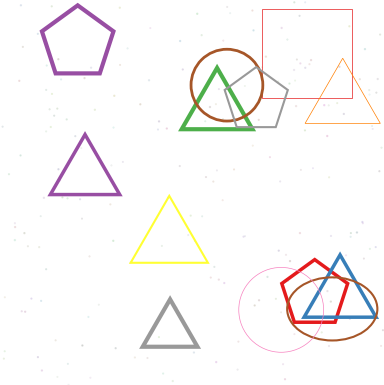[{"shape": "pentagon", "thickness": 2.5, "radius": 0.45, "center": [0.817, 0.236]}, {"shape": "square", "thickness": 0.5, "radius": 0.58, "center": [0.798, 0.86]}, {"shape": "triangle", "thickness": 2.5, "radius": 0.54, "center": [0.883, 0.23]}, {"shape": "triangle", "thickness": 3, "radius": 0.53, "center": [0.564, 0.717]}, {"shape": "pentagon", "thickness": 3, "radius": 0.49, "center": [0.202, 0.888]}, {"shape": "triangle", "thickness": 2.5, "radius": 0.52, "center": [0.221, 0.547]}, {"shape": "triangle", "thickness": 0.5, "radius": 0.56, "center": [0.89, 0.736]}, {"shape": "triangle", "thickness": 1.5, "radius": 0.58, "center": [0.44, 0.375]}, {"shape": "circle", "thickness": 2, "radius": 0.47, "center": [0.589, 0.779]}, {"shape": "oval", "thickness": 1.5, "radius": 0.59, "center": [0.863, 0.198]}, {"shape": "circle", "thickness": 0.5, "radius": 0.55, "center": [0.73, 0.195]}, {"shape": "triangle", "thickness": 3, "radius": 0.41, "center": [0.442, 0.14]}, {"shape": "pentagon", "thickness": 1.5, "radius": 0.43, "center": [0.666, 0.74]}]